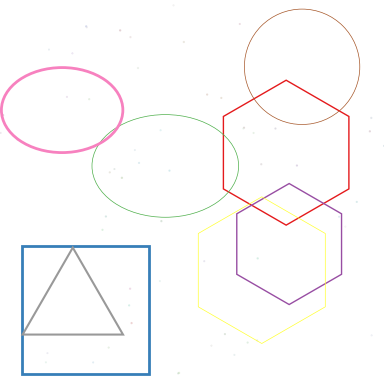[{"shape": "hexagon", "thickness": 1, "radius": 0.94, "center": [0.743, 0.603]}, {"shape": "square", "thickness": 2, "radius": 0.83, "center": [0.222, 0.194]}, {"shape": "oval", "thickness": 0.5, "radius": 0.95, "center": [0.429, 0.569]}, {"shape": "hexagon", "thickness": 1, "radius": 0.79, "center": [0.751, 0.366]}, {"shape": "hexagon", "thickness": 0.5, "radius": 0.95, "center": [0.68, 0.298]}, {"shape": "circle", "thickness": 0.5, "radius": 0.75, "center": [0.785, 0.827]}, {"shape": "oval", "thickness": 2, "radius": 0.79, "center": [0.161, 0.714]}, {"shape": "triangle", "thickness": 1.5, "radius": 0.75, "center": [0.189, 0.206]}]